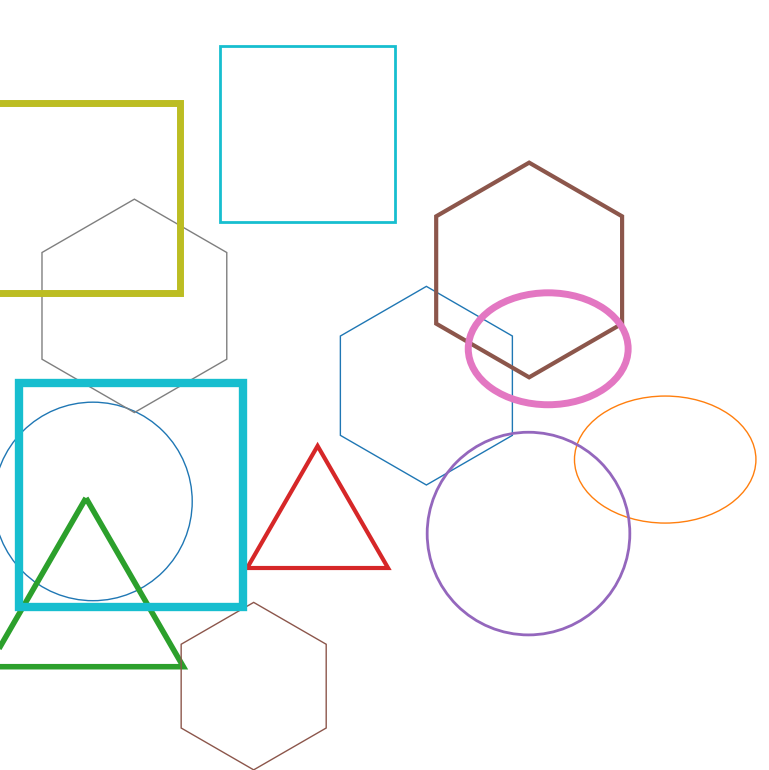[{"shape": "hexagon", "thickness": 0.5, "radius": 0.64, "center": [0.554, 0.499]}, {"shape": "circle", "thickness": 0.5, "radius": 0.64, "center": [0.121, 0.349]}, {"shape": "oval", "thickness": 0.5, "radius": 0.59, "center": [0.864, 0.403]}, {"shape": "triangle", "thickness": 2, "radius": 0.73, "center": [0.112, 0.207]}, {"shape": "triangle", "thickness": 1.5, "radius": 0.53, "center": [0.412, 0.315]}, {"shape": "circle", "thickness": 1, "radius": 0.66, "center": [0.686, 0.307]}, {"shape": "hexagon", "thickness": 0.5, "radius": 0.54, "center": [0.329, 0.109]}, {"shape": "hexagon", "thickness": 1.5, "radius": 0.7, "center": [0.687, 0.649]}, {"shape": "oval", "thickness": 2.5, "radius": 0.52, "center": [0.712, 0.547]}, {"shape": "hexagon", "thickness": 0.5, "radius": 0.69, "center": [0.175, 0.603]}, {"shape": "square", "thickness": 2.5, "radius": 0.62, "center": [0.111, 0.743]}, {"shape": "square", "thickness": 3, "radius": 0.73, "center": [0.17, 0.357]}, {"shape": "square", "thickness": 1, "radius": 0.57, "center": [0.399, 0.826]}]